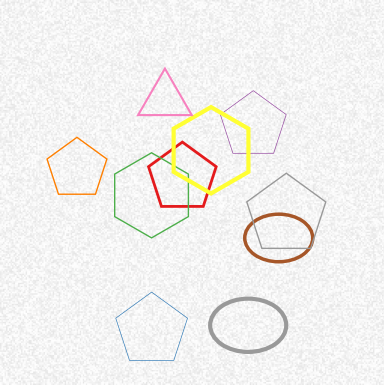[{"shape": "pentagon", "thickness": 2, "radius": 0.46, "center": [0.474, 0.539]}, {"shape": "pentagon", "thickness": 0.5, "radius": 0.49, "center": [0.394, 0.143]}, {"shape": "hexagon", "thickness": 1, "radius": 0.55, "center": [0.394, 0.493]}, {"shape": "pentagon", "thickness": 0.5, "radius": 0.45, "center": [0.658, 0.675]}, {"shape": "pentagon", "thickness": 1, "radius": 0.41, "center": [0.2, 0.562]}, {"shape": "hexagon", "thickness": 3, "radius": 0.56, "center": [0.548, 0.61]}, {"shape": "oval", "thickness": 2.5, "radius": 0.44, "center": [0.724, 0.382]}, {"shape": "triangle", "thickness": 1.5, "radius": 0.4, "center": [0.428, 0.741]}, {"shape": "oval", "thickness": 3, "radius": 0.49, "center": [0.645, 0.155]}, {"shape": "pentagon", "thickness": 1, "radius": 0.54, "center": [0.744, 0.442]}]